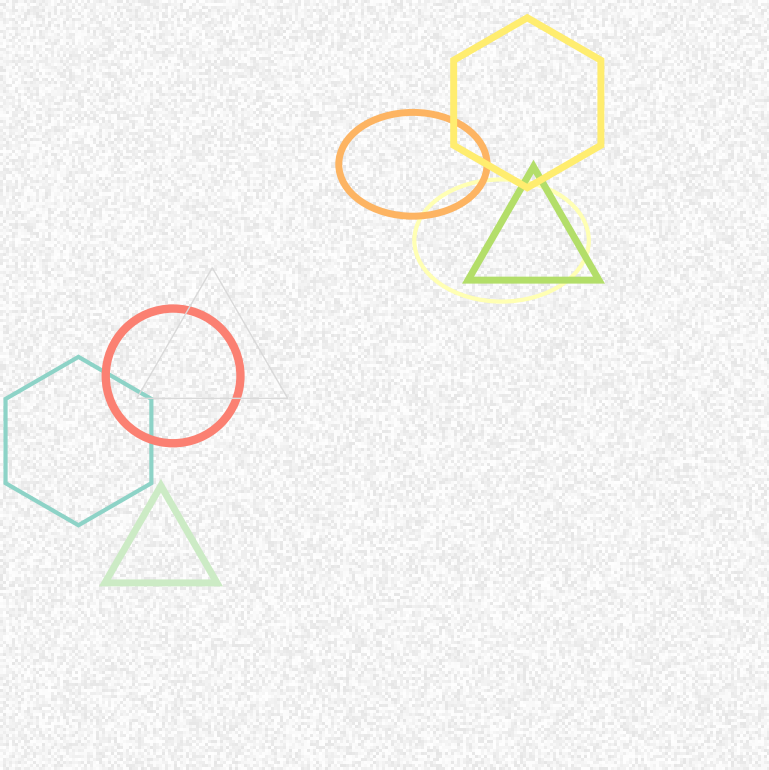[{"shape": "hexagon", "thickness": 1.5, "radius": 0.55, "center": [0.102, 0.427]}, {"shape": "oval", "thickness": 1.5, "radius": 0.57, "center": [0.651, 0.688]}, {"shape": "circle", "thickness": 3, "radius": 0.44, "center": [0.225, 0.512]}, {"shape": "oval", "thickness": 2.5, "radius": 0.48, "center": [0.536, 0.787]}, {"shape": "triangle", "thickness": 2.5, "radius": 0.49, "center": [0.693, 0.685]}, {"shape": "triangle", "thickness": 0.5, "radius": 0.57, "center": [0.276, 0.539]}, {"shape": "triangle", "thickness": 2.5, "radius": 0.42, "center": [0.209, 0.285]}, {"shape": "hexagon", "thickness": 2.5, "radius": 0.55, "center": [0.685, 0.867]}]